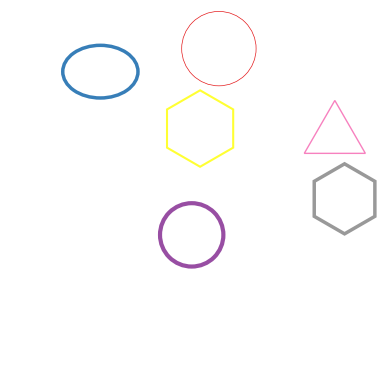[{"shape": "circle", "thickness": 0.5, "radius": 0.48, "center": [0.569, 0.874]}, {"shape": "oval", "thickness": 2.5, "radius": 0.49, "center": [0.261, 0.814]}, {"shape": "circle", "thickness": 3, "radius": 0.41, "center": [0.498, 0.39]}, {"shape": "hexagon", "thickness": 1.5, "radius": 0.5, "center": [0.52, 0.666]}, {"shape": "triangle", "thickness": 1, "radius": 0.46, "center": [0.87, 0.647]}, {"shape": "hexagon", "thickness": 2.5, "radius": 0.45, "center": [0.895, 0.484]}]